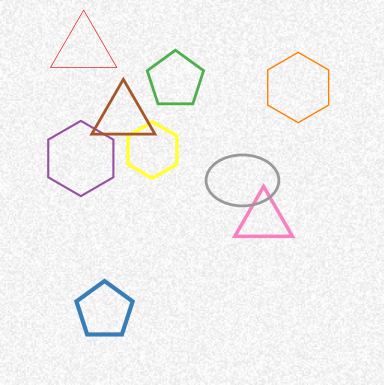[{"shape": "triangle", "thickness": 0.5, "radius": 0.5, "center": [0.217, 0.874]}, {"shape": "pentagon", "thickness": 3, "radius": 0.38, "center": [0.272, 0.193]}, {"shape": "pentagon", "thickness": 2, "radius": 0.38, "center": [0.456, 0.793]}, {"shape": "hexagon", "thickness": 1.5, "radius": 0.49, "center": [0.21, 0.588]}, {"shape": "hexagon", "thickness": 1, "radius": 0.46, "center": [0.775, 0.773]}, {"shape": "hexagon", "thickness": 2.5, "radius": 0.37, "center": [0.396, 0.61]}, {"shape": "triangle", "thickness": 2, "radius": 0.47, "center": [0.32, 0.699]}, {"shape": "triangle", "thickness": 2.5, "radius": 0.43, "center": [0.685, 0.429]}, {"shape": "oval", "thickness": 2, "radius": 0.47, "center": [0.63, 0.531]}]